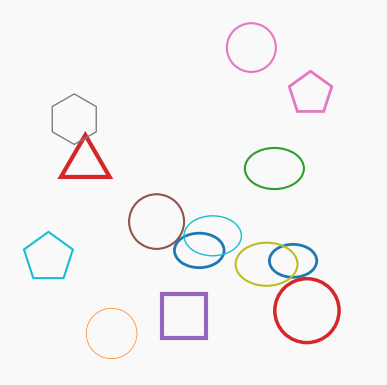[{"shape": "oval", "thickness": 2, "radius": 0.31, "center": [0.756, 0.323]}, {"shape": "oval", "thickness": 2, "radius": 0.32, "center": [0.514, 0.35]}, {"shape": "circle", "thickness": 0.5, "radius": 0.33, "center": [0.288, 0.134]}, {"shape": "oval", "thickness": 1.5, "radius": 0.38, "center": [0.708, 0.562]}, {"shape": "circle", "thickness": 2.5, "radius": 0.41, "center": [0.792, 0.193]}, {"shape": "triangle", "thickness": 3, "radius": 0.36, "center": [0.22, 0.577]}, {"shape": "square", "thickness": 3, "radius": 0.29, "center": [0.475, 0.179]}, {"shape": "circle", "thickness": 1.5, "radius": 0.35, "center": [0.404, 0.424]}, {"shape": "pentagon", "thickness": 2, "radius": 0.29, "center": [0.801, 0.757]}, {"shape": "circle", "thickness": 1.5, "radius": 0.32, "center": [0.649, 0.876]}, {"shape": "hexagon", "thickness": 1, "radius": 0.33, "center": [0.192, 0.69]}, {"shape": "oval", "thickness": 1.5, "radius": 0.4, "center": [0.688, 0.314]}, {"shape": "pentagon", "thickness": 1.5, "radius": 0.33, "center": [0.125, 0.331]}, {"shape": "oval", "thickness": 1, "radius": 0.37, "center": [0.549, 0.388]}]